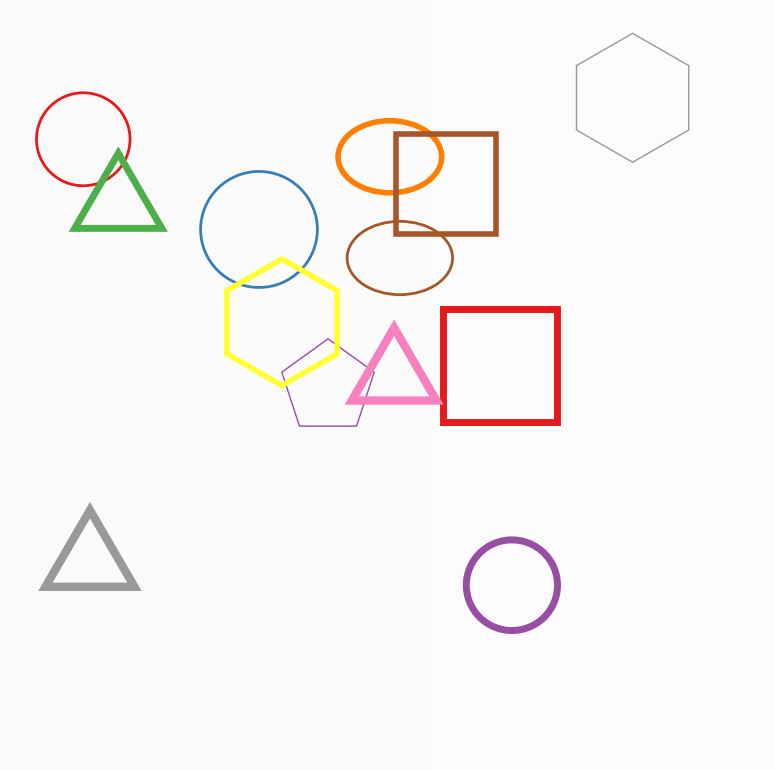[{"shape": "circle", "thickness": 1, "radius": 0.3, "center": [0.107, 0.819]}, {"shape": "square", "thickness": 2.5, "radius": 0.37, "center": [0.645, 0.526]}, {"shape": "circle", "thickness": 1, "radius": 0.38, "center": [0.334, 0.702]}, {"shape": "triangle", "thickness": 2.5, "radius": 0.32, "center": [0.153, 0.736]}, {"shape": "pentagon", "thickness": 0.5, "radius": 0.31, "center": [0.423, 0.497]}, {"shape": "circle", "thickness": 2.5, "radius": 0.29, "center": [0.661, 0.24]}, {"shape": "oval", "thickness": 2, "radius": 0.33, "center": [0.503, 0.796]}, {"shape": "hexagon", "thickness": 2, "radius": 0.41, "center": [0.364, 0.582]}, {"shape": "oval", "thickness": 1, "radius": 0.34, "center": [0.516, 0.665]}, {"shape": "square", "thickness": 2, "radius": 0.32, "center": [0.576, 0.761]}, {"shape": "triangle", "thickness": 3, "radius": 0.31, "center": [0.509, 0.511]}, {"shape": "triangle", "thickness": 3, "radius": 0.33, "center": [0.116, 0.271]}, {"shape": "hexagon", "thickness": 0.5, "radius": 0.42, "center": [0.816, 0.873]}]